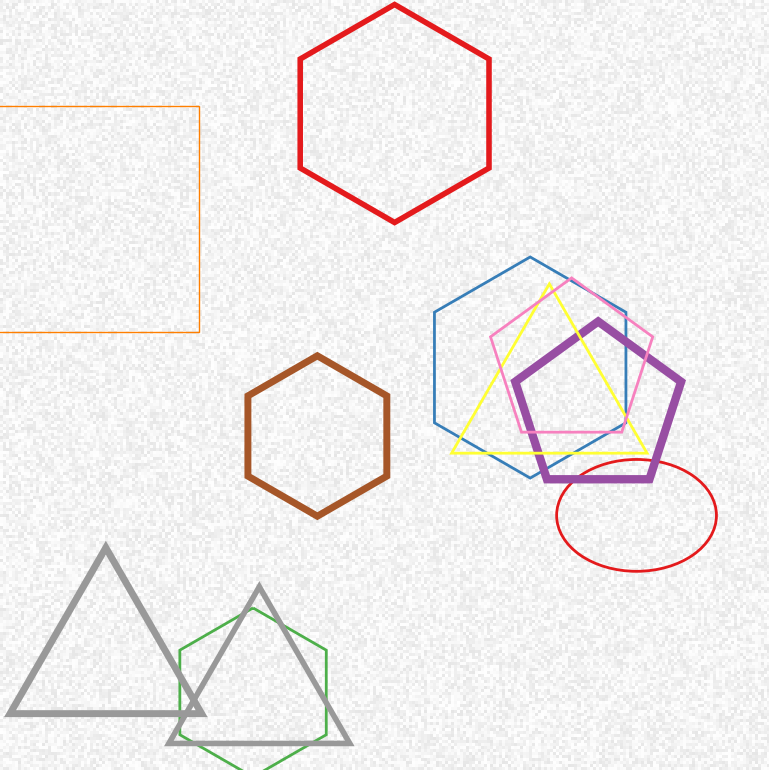[{"shape": "oval", "thickness": 1, "radius": 0.52, "center": [0.827, 0.331]}, {"shape": "hexagon", "thickness": 2, "radius": 0.71, "center": [0.512, 0.853]}, {"shape": "hexagon", "thickness": 1, "radius": 0.72, "center": [0.689, 0.523]}, {"shape": "hexagon", "thickness": 1, "radius": 0.55, "center": [0.329, 0.101]}, {"shape": "pentagon", "thickness": 3, "radius": 0.57, "center": [0.777, 0.469]}, {"shape": "square", "thickness": 0.5, "radius": 0.73, "center": [0.111, 0.715]}, {"shape": "triangle", "thickness": 1, "radius": 0.73, "center": [0.713, 0.485]}, {"shape": "hexagon", "thickness": 2.5, "radius": 0.52, "center": [0.412, 0.434]}, {"shape": "pentagon", "thickness": 1, "radius": 0.55, "center": [0.742, 0.528]}, {"shape": "triangle", "thickness": 2, "radius": 0.68, "center": [0.337, 0.102]}, {"shape": "triangle", "thickness": 2.5, "radius": 0.72, "center": [0.137, 0.145]}]